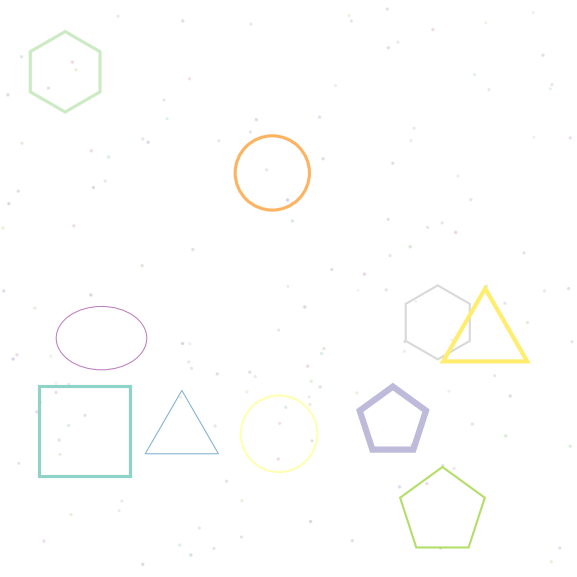[{"shape": "square", "thickness": 1.5, "radius": 0.39, "center": [0.146, 0.253]}, {"shape": "circle", "thickness": 1, "radius": 0.33, "center": [0.483, 0.248]}, {"shape": "pentagon", "thickness": 3, "radius": 0.3, "center": [0.68, 0.269]}, {"shape": "triangle", "thickness": 0.5, "radius": 0.37, "center": [0.315, 0.25]}, {"shape": "circle", "thickness": 1.5, "radius": 0.32, "center": [0.472, 0.7]}, {"shape": "pentagon", "thickness": 1, "radius": 0.39, "center": [0.766, 0.113]}, {"shape": "hexagon", "thickness": 1, "radius": 0.32, "center": [0.758, 0.441]}, {"shape": "oval", "thickness": 0.5, "radius": 0.39, "center": [0.176, 0.414]}, {"shape": "hexagon", "thickness": 1.5, "radius": 0.35, "center": [0.113, 0.875]}, {"shape": "triangle", "thickness": 2, "radius": 0.42, "center": [0.84, 0.415]}]